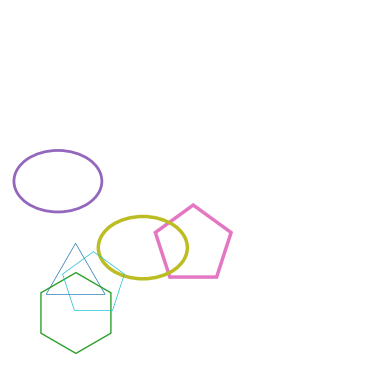[{"shape": "triangle", "thickness": 0.5, "radius": 0.44, "center": [0.196, 0.28]}, {"shape": "hexagon", "thickness": 1, "radius": 0.52, "center": [0.197, 0.187]}, {"shape": "oval", "thickness": 2, "radius": 0.57, "center": [0.15, 0.529]}, {"shape": "pentagon", "thickness": 2.5, "radius": 0.52, "center": [0.502, 0.364]}, {"shape": "oval", "thickness": 2.5, "radius": 0.58, "center": [0.371, 0.357]}, {"shape": "pentagon", "thickness": 0.5, "radius": 0.42, "center": [0.243, 0.262]}]